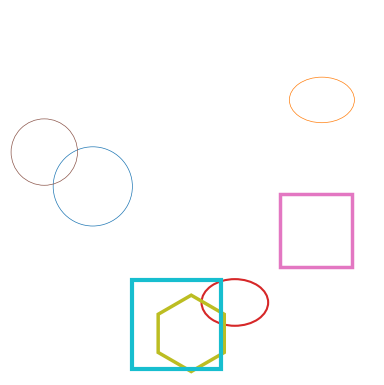[{"shape": "circle", "thickness": 0.5, "radius": 0.51, "center": [0.241, 0.516]}, {"shape": "oval", "thickness": 0.5, "radius": 0.42, "center": [0.836, 0.74]}, {"shape": "oval", "thickness": 1.5, "radius": 0.43, "center": [0.61, 0.214]}, {"shape": "circle", "thickness": 0.5, "radius": 0.43, "center": [0.115, 0.605]}, {"shape": "square", "thickness": 2.5, "radius": 0.47, "center": [0.822, 0.401]}, {"shape": "hexagon", "thickness": 2.5, "radius": 0.5, "center": [0.497, 0.134]}, {"shape": "square", "thickness": 3, "radius": 0.58, "center": [0.457, 0.157]}]